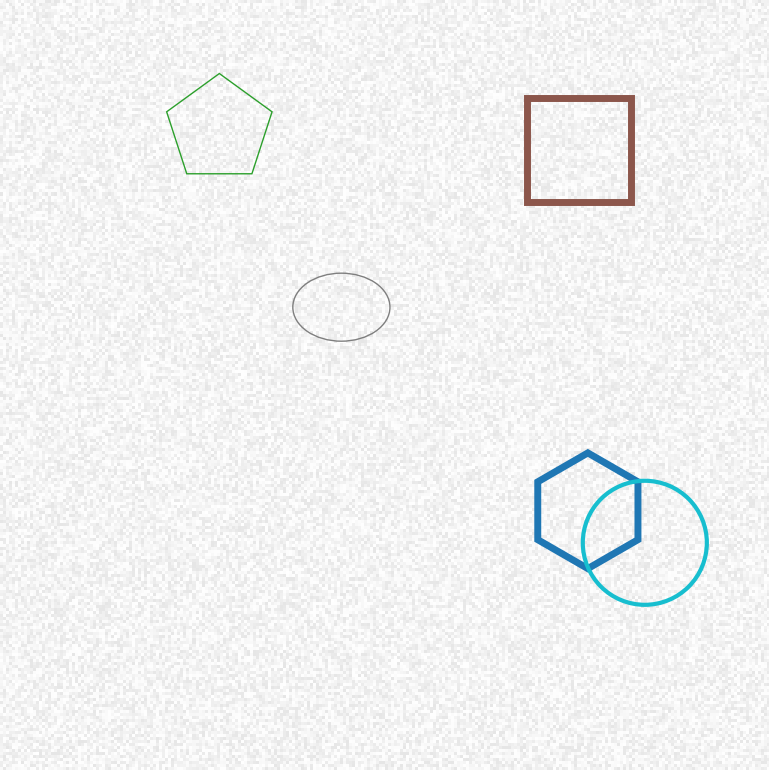[{"shape": "hexagon", "thickness": 2.5, "radius": 0.38, "center": [0.763, 0.337]}, {"shape": "pentagon", "thickness": 0.5, "radius": 0.36, "center": [0.285, 0.833]}, {"shape": "square", "thickness": 2.5, "radius": 0.34, "center": [0.753, 0.805]}, {"shape": "oval", "thickness": 0.5, "radius": 0.32, "center": [0.443, 0.601]}, {"shape": "circle", "thickness": 1.5, "radius": 0.4, "center": [0.837, 0.295]}]